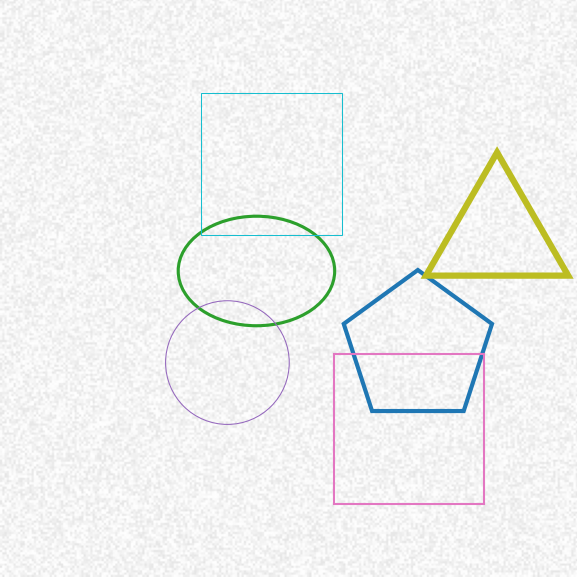[{"shape": "pentagon", "thickness": 2, "radius": 0.67, "center": [0.724, 0.397]}, {"shape": "oval", "thickness": 1.5, "radius": 0.68, "center": [0.444, 0.53]}, {"shape": "circle", "thickness": 0.5, "radius": 0.54, "center": [0.394, 0.371]}, {"shape": "square", "thickness": 1, "radius": 0.65, "center": [0.709, 0.256]}, {"shape": "triangle", "thickness": 3, "radius": 0.71, "center": [0.861, 0.593]}, {"shape": "square", "thickness": 0.5, "radius": 0.61, "center": [0.47, 0.715]}]